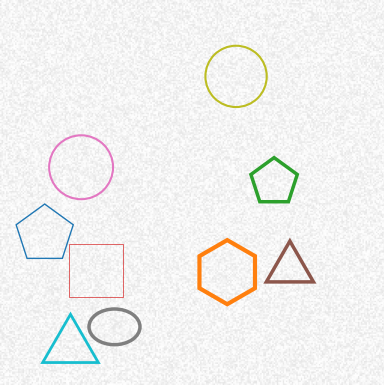[{"shape": "pentagon", "thickness": 1, "radius": 0.39, "center": [0.116, 0.392]}, {"shape": "hexagon", "thickness": 3, "radius": 0.42, "center": [0.59, 0.293]}, {"shape": "pentagon", "thickness": 2.5, "radius": 0.32, "center": [0.712, 0.527]}, {"shape": "square", "thickness": 0.5, "radius": 0.35, "center": [0.249, 0.298]}, {"shape": "triangle", "thickness": 2.5, "radius": 0.35, "center": [0.753, 0.303]}, {"shape": "circle", "thickness": 1.5, "radius": 0.41, "center": [0.211, 0.566]}, {"shape": "oval", "thickness": 2.5, "radius": 0.33, "center": [0.297, 0.151]}, {"shape": "circle", "thickness": 1.5, "radius": 0.4, "center": [0.613, 0.802]}, {"shape": "triangle", "thickness": 2, "radius": 0.42, "center": [0.183, 0.1]}]